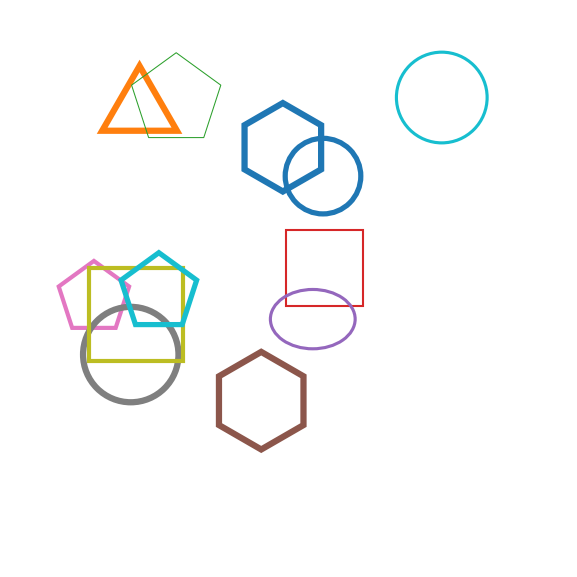[{"shape": "hexagon", "thickness": 3, "radius": 0.38, "center": [0.49, 0.744]}, {"shape": "circle", "thickness": 2.5, "radius": 0.33, "center": [0.559, 0.694]}, {"shape": "triangle", "thickness": 3, "radius": 0.37, "center": [0.242, 0.81]}, {"shape": "pentagon", "thickness": 0.5, "radius": 0.41, "center": [0.305, 0.827]}, {"shape": "square", "thickness": 1, "radius": 0.33, "center": [0.563, 0.535]}, {"shape": "oval", "thickness": 1.5, "radius": 0.37, "center": [0.542, 0.447]}, {"shape": "hexagon", "thickness": 3, "radius": 0.42, "center": [0.452, 0.305]}, {"shape": "pentagon", "thickness": 2, "radius": 0.32, "center": [0.163, 0.483]}, {"shape": "circle", "thickness": 3, "radius": 0.41, "center": [0.226, 0.385]}, {"shape": "square", "thickness": 2, "radius": 0.4, "center": [0.236, 0.454]}, {"shape": "circle", "thickness": 1.5, "radius": 0.39, "center": [0.765, 0.83]}, {"shape": "pentagon", "thickness": 2.5, "radius": 0.34, "center": [0.275, 0.493]}]